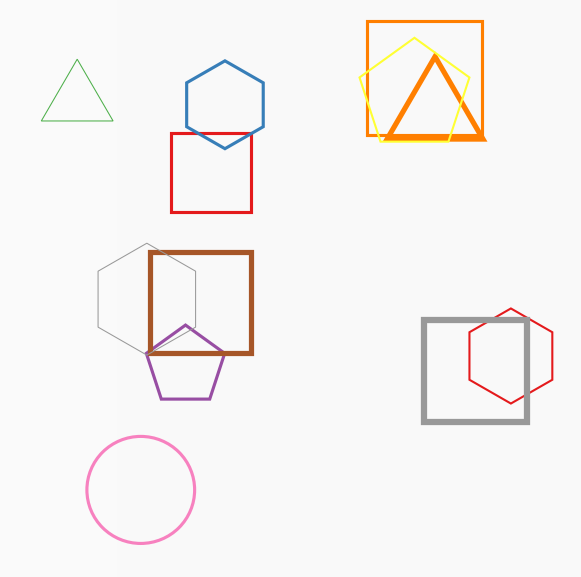[{"shape": "hexagon", "thickness": 1, "radius": 0.41, "center": [0.879, 0.383]}, {"shape": "square", "thickness": 1.5, "radius": 0.34, "center": [0.363, 0.701]}, {"shape": "hexagon", "thickness": 1.5, "radius": 0.38, "center": [0.387, 0.818]}, {"shape": "triangle", "thickness": 0.5, "radius": 0.36, "center": [0.133, 0.825]}, {"shape": "pentagon", "thickness": 1.5, "radius": 0.35, "center": [0.319, 0.365]}, {"shape": "triangle", "thickness": 2.5, "radius": 0.48, "center": [0.748, 0.806]}, {"shape": "square", "thickness": 1.5, "radius": 0.5, "center": [0.73, 0.864]}, {"shape": "pentagon", "thickness": 1, "radius": 0.5, "center": [0.713, 0.834]}, {"shape": "square", "thickness": 2.5, "radius": 0.43, "center": [0.344, 0.475]}, {"shape": "circle", "thickness": 1.5, "radius": 0.46, "center": [0.242, 0.151]}, {"shape": "hexagon", "thickness": 0.5, "radius": 0.48, "center": [0.253, 0.481]}, {"shape": "square", "thickness": 3, "radius": 0.44, "center": [0.817, 0.357]}]